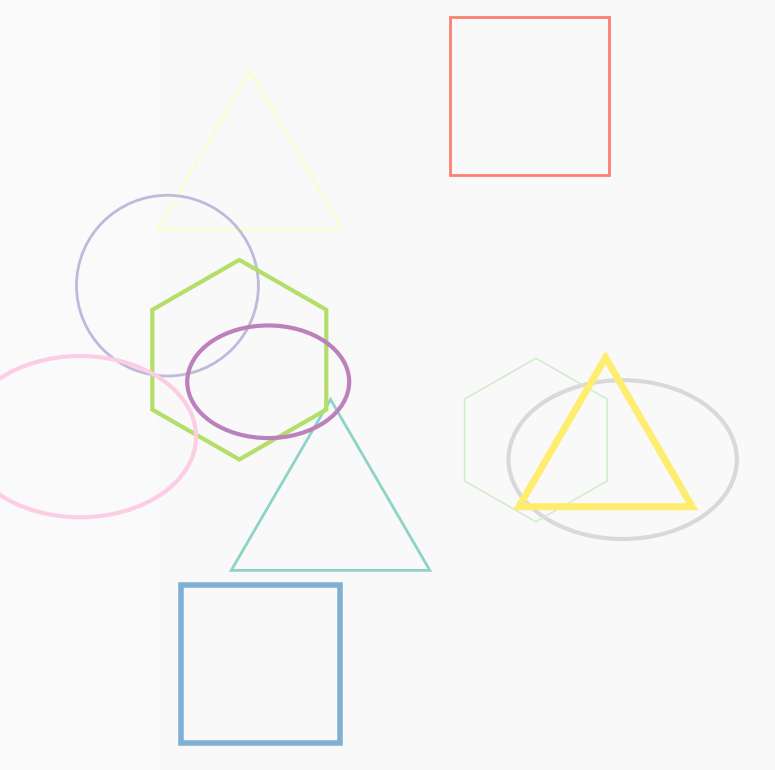[{"shape": "triangle", "thickness": 1, "radius": 0.74, "center": [0.427, 0.333]}, {"shape": "triangle", "thickness": 0.5, "radius": 0.69, "center": [0.323, 0.771]}, {"shape": "circle", "thickness": 1, "radius": 0.59, "center": [0.216, 0.629]}, {"shape": "square", "thickness": 1, "radius": 0.51, "center": [0.683, 0.876]}, {"shape": "square", "thickness": 2, "radius": 0.51, "center": [0.336, 0.138]}, {"shape": "hexagon", "thickness": 1.5, "radius": 0.65, "center": [0.309, 0.533]}, {"shape": "oval", "thickness": 1.5, "radius": 0.75, "center": [0.103, 0.433]}, {"shape": "oval", "thickness": 1.5, "radius": 0.74, "center": [0.803, 0.403]}, {"shape": "oval", "thickness": 1.5, "radius": 0.52, "center": [0.346, 0.504]}, {"shape": "hexagon", "thickness": 0.5, "radius": 0.53, "center": [0.691, 0.429]}, {"shape": "triangle", "thickness": 2.5, "radius": 0.65, "center": [0.781, 0.407]}]